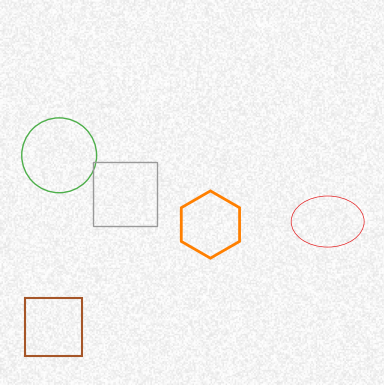[{"shape": "oval", "thickness": 0.5, "radius": 0.47, "center": [0.851, 0.425]}, {"shape": "circle", "thickness": 1, "radius": 0.49, "center": [0.154, 0.597]}, {"shape": "hexagon", "thickness": 2, "radius": 0.44, "center": [0.547, 0.417]}, {"shape": "square", "thickness": 1.5, "radius": 0.37, "center": [0.139, 0.151]}, {"shape": "square", "thickness": 1, "radius": 0.42, "center": [0.325, 0.496]}]